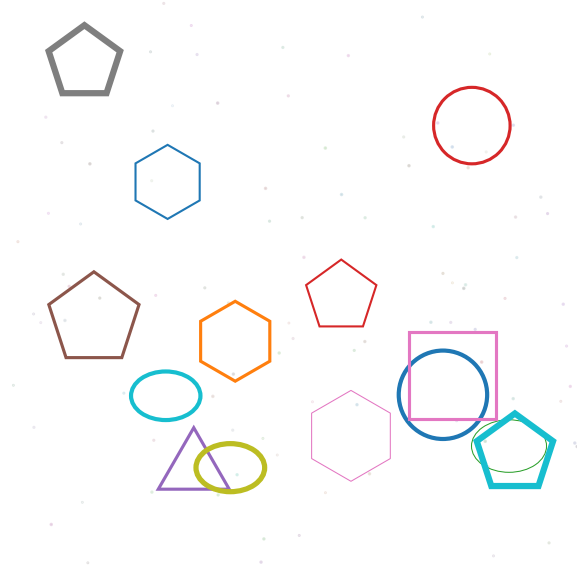[{"shape": "hexagon", "thickness": 1, "radius": 0.32, "center": [0.29, 0.684]}, {"shape": "circle", "thickness": 2, "radius": 0.38, "center": [0.767, 0.316]}, {"shape": "hexagon", "thickness": 1.5, "radius": 0.35, "center": [0.407, 0.408]}, {"shape": "oval", "thickness": 0.5, "radius": 0.32, "center": [0.881, 0.227]}, {"shape": "pentagon", "thickness": 1, "radius": 0.32, "center": [0.591, 0.486]}, {"shape": "circle", "thickness": 1.5, "radius": 0.33, "center": [0.817, 0.782]}, {"shape": "triangle", "thickness": 1.5, "radius": 0.35, "center": [0.336, 0.188]}, {"shape": "pentagon", "thickness": 1.5, "radius": 0.41, "center": [0.163, 0.446]}, {"shape": "hexagon", "thickness": 0.5, "radius": 0.39, "center": [0.608, 0.244]}, {"shape": "square", "thickness": 1.5, "radius": 0.38, "center": [0.784, 0.349]}, {"shape": "pentagon", "thickness": 3, "radius": 0.33, "center": [0.146, 0.89]}, {"shape": "oval", "thickness": 2.5, "radius": 0.3, "center": [0.399, 0.189]}, {"shape": "oval", "thickness": 2, "radius": 0.3, "center": [0.287, 0.314]}, {"shape": "pentagon", "thickness": 3, "radius": 0.35, "center": [0.892, 0.214]}]